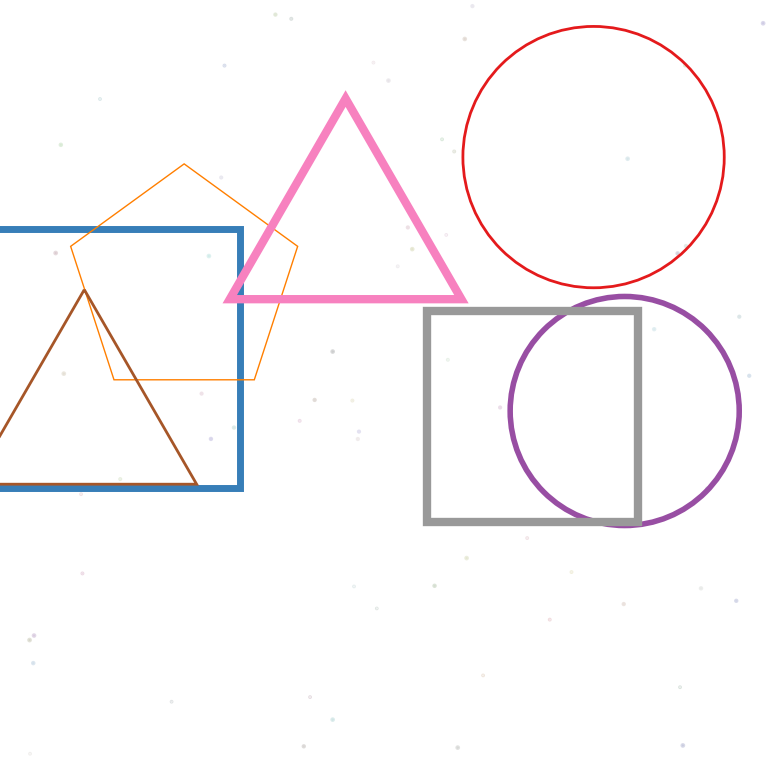[{"shape": "circle", "thickness": 1, "radius": 0.85, "center": [0.771, 0.796]}, {"shape": "square", "thickness": 2.5, "radius": 0.84, "center": [0.144, 0.534]}, {"shape": "circle", "thickness": 2, "radius": 0.74, "center": [0.811, 0.466]}, {"shape": "pentagon", "thickness": 0.5, "radius": 0.77, "center": [0.239, 0.632]}, {"shape": "triangle", "thickness": 1, "radius": 0.84, "center": [0.109, 0.455]}, {"shape": "triangle", "thickness": 3, "radius": 0.87, "center": [0.449, 0.698]}, {"shape": "square", "thickness": 3, "radius": 0.69, "center": [0.691, 0.459]}]